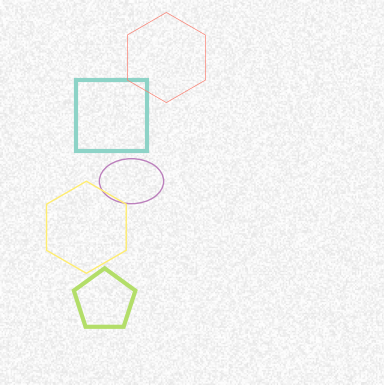[{"shape": "square", "thickness": 3, "radius": 0.46, "center": [0.291, 0.7]}, {"shape": "hexagon", "thickness": 0.5, "radius": 0.59, "center": [0.432, 0.851]}, {"shape": "pentagon", "thickness": 3, "radius": 0.42, "center": [0.272, 0.219]}, {"shape": "oval", "thickness": 1, "radius": 0.42, "center": [0.342, 0.529]}, {"shape": "hexagon", "thickness": 1, "radius": 0.6, "center": [0.224, 0.41]}]